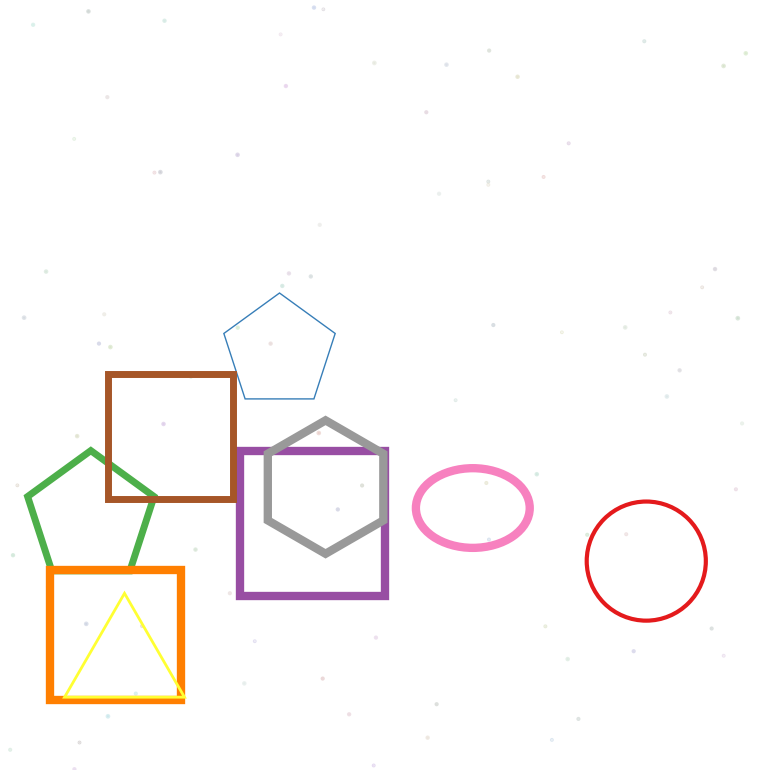[{"shape": "circle", "thickness": 1.5, "radius": 0.39, "center": [0.839, 0.271]}, {"shape": "pentagon", "thickness": 0.5, "radius": 0.38, "center": [0.363, 0.543]}, {"shape": "pentagon", "thickness": 2.5, "radius": 0.43, "center": [0.118, 0.328]}, {"shape": "square", "thickness": 3, "radius": 0.47, "center": [0.405, 0.32]}, {"shape": "square", "thickness": 3, "radius": 0.42, "center": [0.15, 0.175]}, {"shape": "triangle", "thickness": 1, "radius": 0.45, "center": [0.162, 0.14]}, {"shape": "square", "thickness": 2.5, "radius": 0.41, "center": [0.221, 0.433]}, {"shape": "oval", "thickness": 3, "radius": 0.37, "center": [0.614, 0.34]}, {"shape": "hexagon", "thickness": 3, "radius": 0.43, "center": [0.423, 0.367]}]